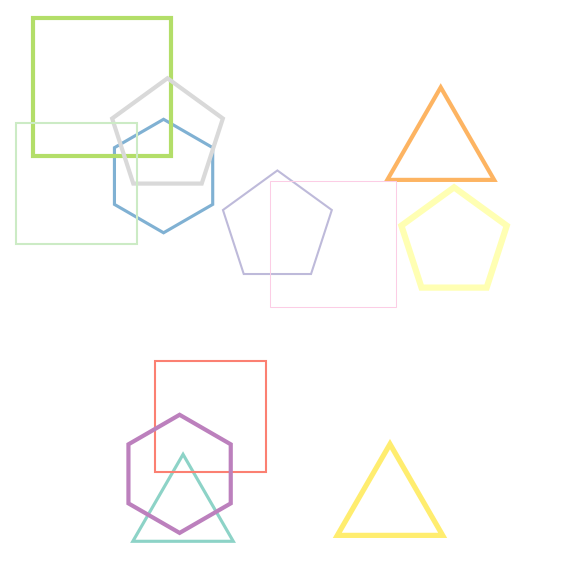[{"shape": "triangle", "thickness": 1.5, "radius": 0.5, "center": [0.317, 0.112]}, {"shape": "pentagon", "thickness": 3, "radius": 0.48, "center": [0.786, 0.579]}, {"shape": "pentagon", "thickness": 1, "radius": 0.5, "center": [0.48, 0.605]}, {"shape": "square", "thickness": 1, "radius": 0.48, "center": [0.364, 0.278]}, {"shape": "hexagon", "thickness": 1.5, "radius": 0.49, "center": [0.283, 0.694]}, {"shape": "triangle", "thickness": 2, "radius": 0.53, "center": [0.763, 0.741]}, {"shape": "square", "thickness": 2, "radius": 0.6, "center": [0.176, 0.849]}, {"shape": "square", "thickness": 0.5, "radius": 0.55, "center": [0.577, 0.577]}, {"shape": "pentagon", "thickness": 2, "radius": 0.5, "center": [0.29, 0.763]}, {"shape": "hexagon", "thickness": 2, "radius": 0.51, "center": [0.311, 0.179]}, {"shape": "square", "thickness": 1, "radius": 0.52, "center": [0.132, 0.681]}, {"shape": "triangle", "thickness": 2.5, "radius": 0.53, "center": [0.675, 0.125]}]